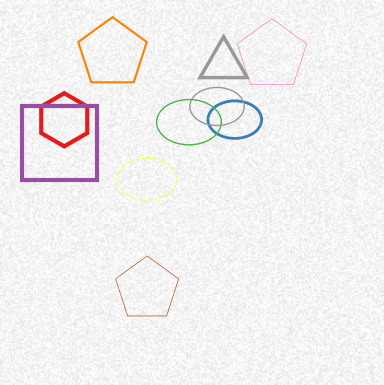[{"shape": "hexagon", "thickness": 3, "radius": 0.35, "center": [0.167, 0.689]}, {"shape": "oval", "thickness": 2, "radius": 0.35, "center": [0.61, 0.689]}, {"shape": "oval", "thickness": 1, "radius": 0.42, "center": [0.491, 0.683]}, {"shape": "square", "thickness": 3, "radius": 0.48, "center": [0.154, 0.629]}, {"shape": "pentagon", "thickness": 1.5, "radius": 0.47, "center": [0.292, 0.862]}, {"shape": "oval", "thickness": 0.5, "radius": 0.39, "center": [0.381, 0.534]}, {"shape": "pentagon", "thickness": 0.5, "radius": 0.43, "center": [0.382, 0.249]}, {"shape": "pentagon", "thickness": 0.5, "radius": 0.47, "center": [0.706, 0.857]}, {"shape": "triangle", "thickness": 2.5, "radius": 0.35, "center": [0.581, 0.834]}, {"shape": "oval", "thickness": 1, "radius": 0.35, "center": [0.564, 0.723]}]